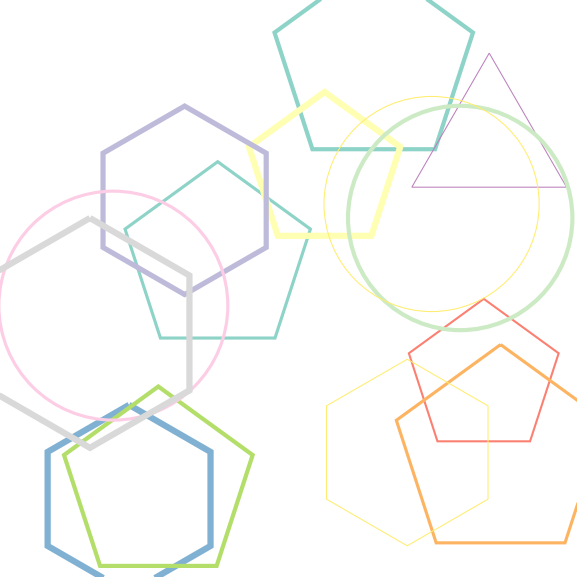[{"shape": "pentagon", "thickness": 1.5, "radius": 0.84, "center": [0.377, 0.55]}, {"shape": "pentagon", "thickness": 2, "radius": 0.9, "center": [0.647, 0.887]}, {"shape": "pentagon", "thickness": 3, "radius": 0.69, "center": [0.562, 0.702]}, {"shape": "hexagon", "thickness": 2.5, "radius": 0.82, "center": [0.32, 0.652]}, {"shape": "pentagon", "thickness": 1, "radius": 0.68, "center": [0.838, 0.345]}, {"shape": "hexagon", "thickness": 3, "radius": 0.81, "center": [0.224, 0.135]}, {"shape": "pentagon", "thickness": 1.5, "radius": 0.95, "center": [0.867, 0.213]}, {"shape": "pentagon", "thickness": 2, "radius": 0.86, "center": [0.274, 0.158]}, {"shape": "circle", "thickness": 1.5, "radius": 0.99, "center": [0.196, 0.47]}, {"shape": "hexagon", "thickness": 3, "radius": 0.99, "center": [0.156, 0.423]}, {"shape": "triangle", "thickness": 0.5, "radius": 0.77, "center": [0.847, 0.752]}, {"shape": "circle", "thickness": 2, "radius": 0.97, "center": [0.797, 0.622]}, {"shape": "hexagon", "thickness": 0.5, "radius": 0.81, "center": [0.705, 0.216]}, {"shape": "circle", "thickness": 0.5, "radius": 0.93, "center": [0.747, 0.646]}]